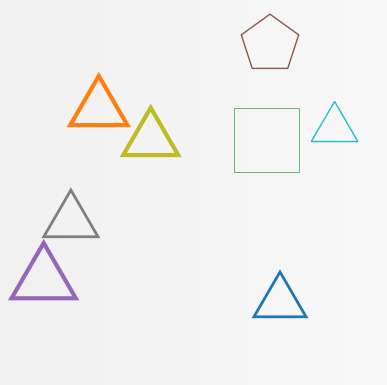[{"shape": "triangle", "thickness": 2, "radius": 0.39, "center": [0.723, 0.216]}, {"shape": "triangle", "thickness": 3, "radius": 0.43, "center": [0.255, 0.718]}, {"shape": "square", "thickness": 0.5, "radius": 0.42, "center": [0.689, 0.636]}, {"shape": "triangle", "thickness": 3, "radius": 0.48, "center": [0.113, 0.273]}, {"shape": "pentagon", "thickness": 1, "radius": 0.39, "center": [0.697, 0.885]}, {"shape": "triangle", "thickness": 2, "radius": 0.4, "center": [0.183, 0.425]}, {"shape": "triangle", "thickness": 3, "radius": 0.41, "center": [0.389, 0.638]}, {"shape": "triangle", "thickness": 1, "radius": 0.35, "center": [0.864, 0.667]}]